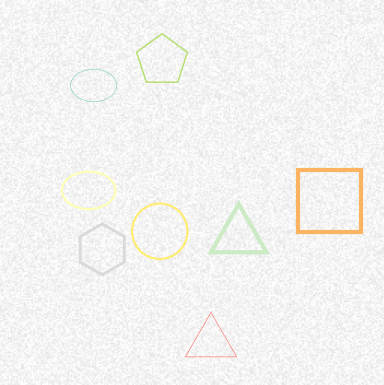[{"shape": "oval", "thickness": 0.5, "radius": 0.3, "center": [0.243, 0.778]}, {"shape": "oval", "thickness": 1.5, "radius": 0.35, "center": [0.231, 0.506]}, {"shape": "triangle", "thickness": 0.5, "radius": 0.38, "center": [0.548, 0.112]}, {"shape": "square", "thickness": 3, "radius": 0.41, "center": [0.856, 0.478]}, {"shape": "pentagon", "thickness": 1, "radius": 0.35, "center": [0.421, 0.843]}, {"shape": "hexagon", "thickness": 2, "radius": 0.33, "center": [0.266, 0.352]}, {"shape": "triangle", "thickness": 3, "radius": 0.42, "center": [0.62, 0.386]}, {"shape": "circle", "thickness": 1.5, "radius": 0.36, "center": [0.415, 0.399]}]